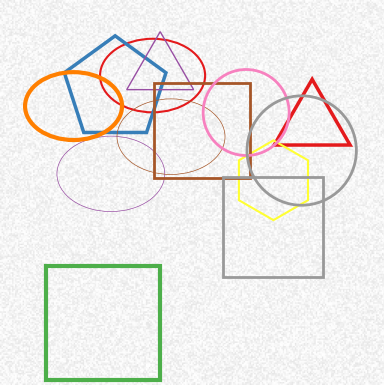[{"shape": "triangle", "thickness": 2.5, "radius": 0.57, "center": [0.811, 0.68]}, {"shape": "oval", "thickness": 1.5, "radius": 0.68, "center": [0.396, 0.804]}, {"shape": "pentagon", "thickness": 2.5, "radius": 0.69, "center": [0.299, 0.768]}, {"shape": "square", "thickness": 3, "radius": 0.74, "center": [0.268, 0.161]}, {"shape": "oval", "thickness": 0.5, "radius": 0.7, "center": [0.288, 0.548]}, {"shape": "triangle", "thickness": 1, "radius": 0.5, "center": [0.416, 0.817]}, {"shape": "oval", "thickness": 3, "radius": 0.63, "center": [0.191, 0.724]}, {"shape": "hexagon", "thickness": 1.5, "radius": 0.52, "center": [0.71, 0.532]}, {"shape": "oval", "thickness": 0.5, "radius": 0.7, "center": [0.444, 0.645]}, {"shape": "square", "thickness": 2, "radius": 0.62, "center": [0.525, 0.661]}, {"shape": "circle", "thickness": 2, "radius": 0.56, "center": [0.639, 0.708]}, {"shape": "square", "thickness": 2, "radius": 0.65, "center": [0.709, 0.41]}, {"shape": "circle", "thickness": 2, "radius": 0.71, "center": [0.784, 0.609]}]